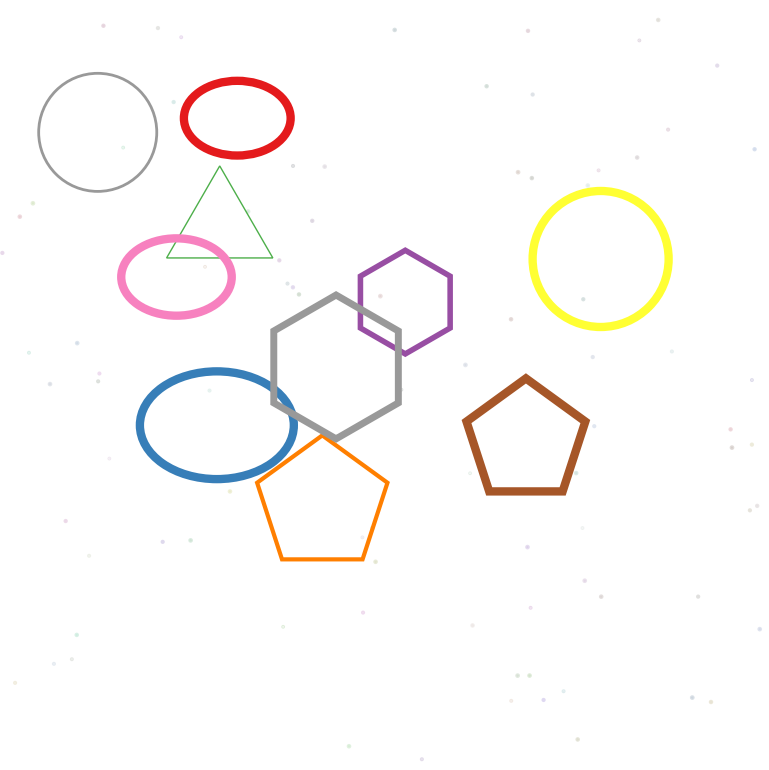[{"shape": "oval", "thickness": 3, "radius": 0.35, "center": [0.308, 0.847]}, {"shape": "oval", "thickness": 3, "radius": 0.5, "center": [0.282, 0.448]}, {"shape": "triangle", "thickness": 0.5, "radius": 0.4, "center": [0.285, 0.705]}, {"shape": "hexagon", "thickness": 2, "radius": 0.34, "center": [0.526, 0.608]}, {"shape": "pentagon", "thickness": 1.5, "radius": 0.45, "center": [0.419, 0.346]}, {"shape": "circle", "thickness": 3, "radius": 0.44, "center": [0.78, 0.664]}, {"shape": "pentagon", "thickness": 3, "radius": 0.41, "center": [0.683, 0.427]}, {"shape": "oval", "thickness": 3, "radius": 0.36, "center": [0.229, 0.64]}, {"shape": "circle", "thickness": 1, "radius": 0.38, "center": [0.127, 0.828]}, {"shape": "hexagon", "thickness": 2.5, "radius": 0.47, "center": [0.436, 0.523]}]